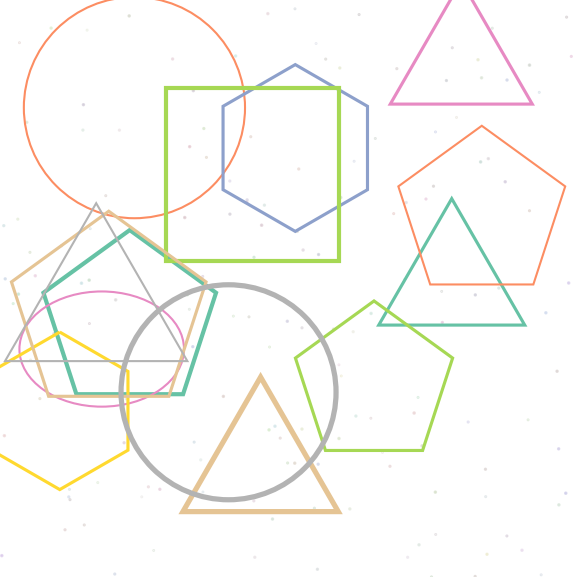[{"shape": "pentagon", "thickness": 2, "radius": 0.79, "center": [0.225, 0.444]}, {"shape": "triangle", "thickness": 1.5, "radius": 0.73, "center": [0.782, 0.509]}, {"shape": "pentagon", "thickness": 1, "radius": 0.76, "center": [0.834, 0.629]}, {"shape": "circle", "thickness": 1, "radius": 0.96, "center": [0.233, 0.813]}, {"shape": "hexagon", "thickness": 1.5, "radius": 0.72, "center": [0.511, 0.743]}, {"shape": "oval", "thickness": 1, "radius": 0.71, "center": [0.176, 0.395]}, {"shape": "triangle", "thickness": 1.5, "radius": 0.71, "center": [0.799, 0.89]}, {"shape": "square", "thickness": 2, "radius": 0.75, "center": [0.438, 0.697]}, {"shape": "pentagon", "thickness": 1.5, "radius": 0.72, "center": [0.648, 0.335]}, {"shape": "hexagon", "thickness": 1.5, "radius": 0.68, "center": [0.103, 0.288]}, {"shape": "pentagon", "thickness": 1.5, "radius": 0.89, "center": [0.188, 0.456]}, {"shape": "triangle", "thickness": 2.5, "radius": 0.78, "center": [0.451, 0.191]}, {"shape": "circle", "thickness": 2.5, "radius": 0.93, "center": [0.396, 0.32]}, {"shape": "triangle", "thickness": 1, "radius": 0.91, "center": [0.167, 0.465]}]